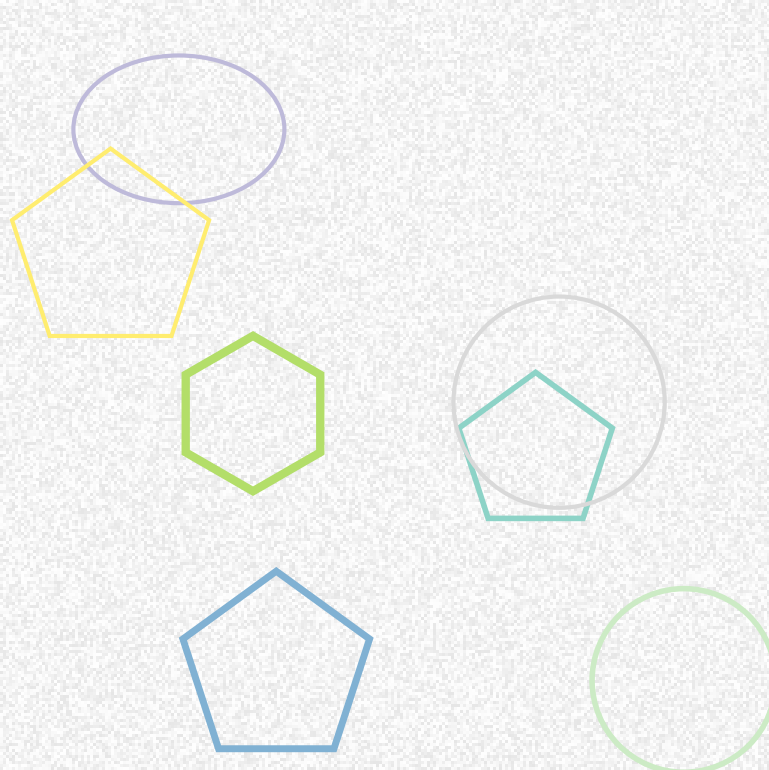[{"shape": "pentagon", "thickness": 2, "radius": 0.52, "center": [0.696, 0.412]}, {"shape": "oval", "thickness": 1.5, "radius": 0.69, "center": [0.232, 0.832]}, {"shape": "pentagon", "thickness": 2.5, "radius": 0.64, "center": [0.359, 0.131]}, {"shape": "hexagon", "thickness": 3, "radius": 0.5, "center": [0.329, 0.463]}, {"shape": "circle", "thickness": 1.5, "radius": 0.69, "center": [0.726, 0.478]}, {"shape": "circle", "thickness": 2, "radius": 0.6, "center": [0.888, 0.116]}, {"shape": "pentagon", "thickness": 1.5, "radius": 0.67, "center": [0.144, 0.673]}]